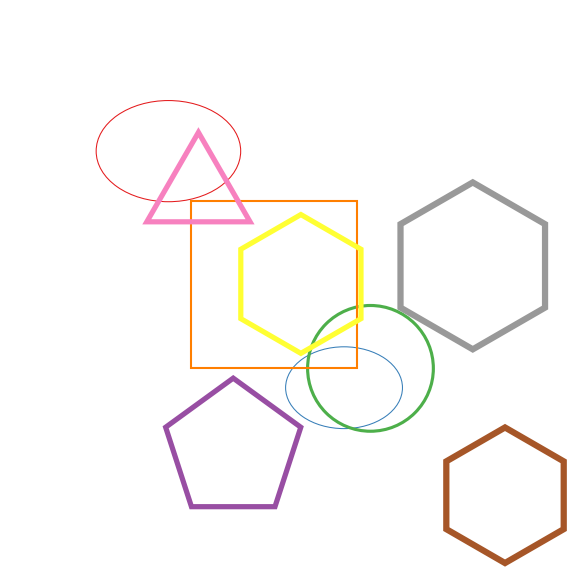[{"shape": "oval", "thickness": 0.5, "radius": 0.63, "center": [0.292, 0.737]}, {"shape": "oval", "thickness": 0.5, "radius": 0.51, "center": [0.596, 0.328]}, {"shape": "circle", "thickness": 1.5, "radius": 0.54, "center": [0.642, 0.361]}, {"shape": "pentagon", "thickness": 2.5, "radius": 0.62, "center": [0.404, 0.221]}, {"shape": "square", "thickness": 1, "radius": 0.72, "center": [0.474, 0.507]}, {"shape": "hexagon", "thickness": 2.5, "radius": 0.6, "center": [0.521, 0.507]}, {"shape": "hexagon", "thickness": 3, "radius": 0.59, "center": [0.874, 0.142]}, {"shape": "triangle", "thickness": 2.5, "radius": 0.52, "center": [0.344, 0.667]}, {"shape": "hexagon", "thickness": 3, "radius": 0.72, "center": [0.819, 0.539]}]